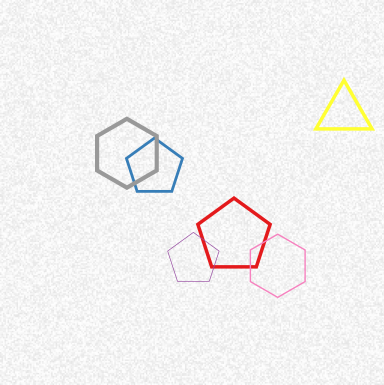[{"shape": "pentagon", "thickness": 2.5, "radius": 0.49, "center": [0.608, 0.387]}, {"shape": "pentagon", "thickness": 2, "radius": 0.38, "center": [0.401, 0.565]}, {"shape": "pentagon", "thickness": 0.5, "radius": 0.35, "center": [0.502, 0.326]}, {"shape": "triangle", "thickness": 2.5, "radius": 0.42, "center": [0.893, 0.707]}, {"shape": "hexagon", "thickness": 1, "radius": 0.41, "center": [0.721, 0.31]}, {"shape": "hexagon", "thickness": 3, "radius": 0.45, "center": [0.33, 0.602]}]